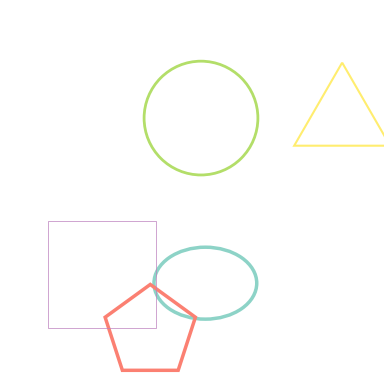[{"shape": "oval", "thickness": 2.5, "radius": 0.67, "center": [0.533, 0.264]}, {"shape": "pentagon", "thickness": 2.5, "radius": 0.62, "center": [0.39, 0.138]}, {"shape": "circle", "thickness": 2, "radius": 0.74, "center": [0.522, 0.693]}, {"shape": "square", "thickness": 0.5, "radius": 0.7, "center": [0.265, 0.287]}, {"shape": "triangle", "thickness": 1.5, "radius": 0.72, "center": [0.889, 0.693]}]